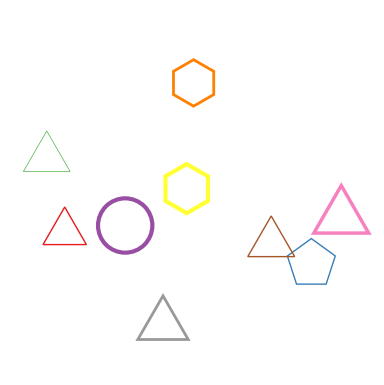[{"shape": "triangle", "thickness": 1, "radius": 0.33, "center": [0.168, 0.397]}, {"shape": "pentagon", "thickness": 1, "radius": 0.33, "center": [0.809, 0.315]}, {"shape": "triangle", "thickness": 0.5, "radius": 0.35, "center": [0.121, 0.59]}, {"shape": "circle", "thickness": 3, "radius": 0.35, "center": [0.325, 0.414]}, {"shape": "hexagon", "thickness": 2, "radius": 0.3, "center": [0.503, 0.785]}, {"shape": "hexagon", "thickness": 3, "radius": 0.32, "center": [0.485, 0.51]}, {"shape": "triangle", "thickness": 1, "radius": 0.35, "center": [0.704, 0.369]}, {"shape": "triangle", "thickness": 2.5, "radius": 0.41, "center": [0.886, 0.436]}, {"shape": "triangle", "thickness": 2, "radius": 0.38, "center": [0.423, 0.156]}]